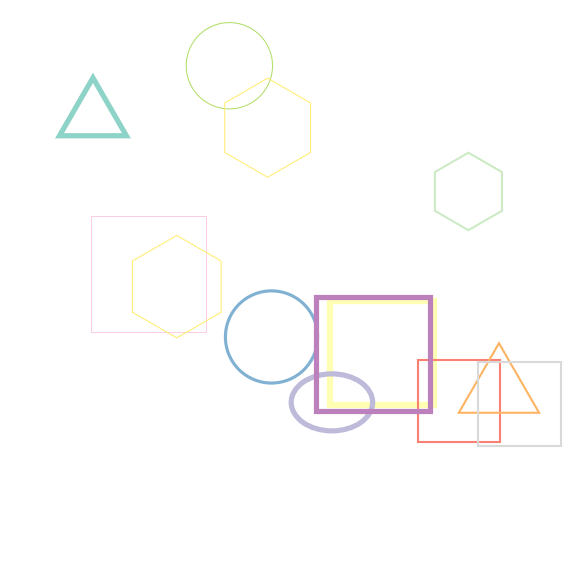[{"shape": "triangle", "thickness": 2.5, "radius": 0.33, "center": [0.161, 0.797]}, {"shape": "square", "thickness": 3, "radius": 0.45, "center": [0.661, 0.388]}, {"shape": "oval", "thickness": 2.5, "radius": 0.35, "center": [0.575, 0.302]}, {"shape": "square", "thickness": 1, "radius": 0.36, "center": [0.795, 0.305]}, {"shape": "circle", "thickness": 1.5, "radius": 0.4, "center": [0.47, 0.416]}, {"shape": "triangle", "thickness": 1, "radius": 0.4, "center": [0.864, 0.325]}, {"shape": "circle", "thickness": 0.5, "radius": 0.37, "center": [0.397, 0.885]}, {"shape": "square", "thickness": 0.5, "radius": 0.5, "center": [0.257, 0.525]}, {"shape": "square", "thickness": 1, "radius": 0.36, "center": [0.899, 0.299]}, {"shape": "square", "thickness": 2.5, "radius": 0.49, "center": [0.646, 0.386]}, {"shape": "hexagon", "thickness": 1, "radius": 0.34, "center": [0.811, 0.668]}, {"shape": "hexagon", "thickness": 0.5, "radius": 0.44, "center": [0.306, 0.503]}, {"shape": "hexagon", "thickness": 0.5, "radius": 0.43, "center": [0.463, 0.778]}]